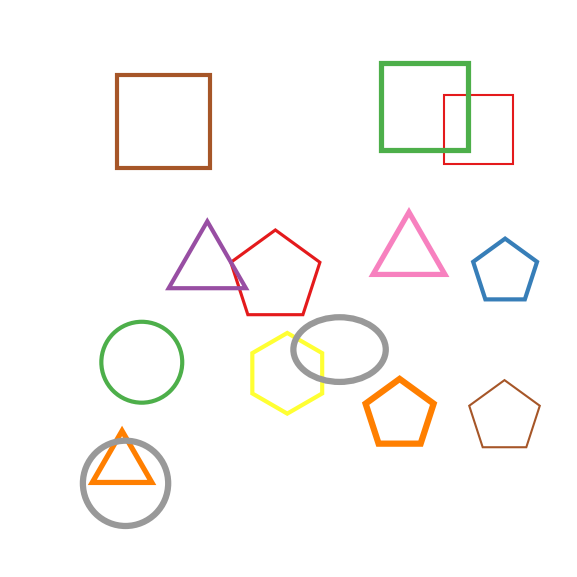[{"shape": "square", "thickness": 1, "radius": 0.3, "center": [0.828, 0.775]}, {"shape": "pentagon", "thickness": 1.5, "radius": 0.41, "center": [0.477, 0.52]}, {"shape": "pentagon", "thickness": 2, "radius": 0.29, "center": [0.875, 0.528]}, {"shape": "circle", "thickness": 2, "radius": 0.35, "center": [0.246, 0.372]}, {"shape": "square", "thickness": 2.5, "radius": 0.38, "center": [0.735, 0.815]}, {"shape": "triangle", "thickness": 2, "radius": 0.39, "center": [0.359, 0.539]}, {"shape": "pentagon", "thickness": 3, "radius": 0.31, "center": [0.692, 0.281]}, {"shape": "triangle", "thickness": 2.5, "radius": 0.3, "center": [0.211, 0.193]}, {"shape": "hexagon", "thickness": 2, "radius": 0.35, "center": [0.497, 0.353]}, {"shape": "square", "thickness": 2, "radius": 0.4, "center": [0.284, 0.789]}, {"shape": "pentagon", "thickness": 1, "radius": 0.32, "center": [0.874, 0.277]}, {"shape": "triangle", "thickness": 2.5, "radius": 0.36, "center": [0.708, 0.56]}, {"shape": "circle", "thickness": 3, "radius": 0.37, "center": [0.217, 0.162]}, {"shape": "oval", "thickness": 3, "radius": 0.4, "center": [0.588, 0.394]}]